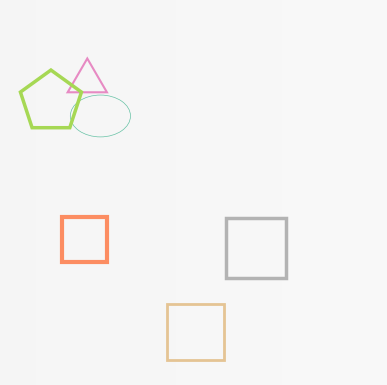[{"shape": "oval", "thickness": 0.5, "radius": 0.39, "center": [0.259, 0.699]}, {"shape": "square", "thickness": 3, "radius": 0.29, "center": [0.219, 0.379]}, {"shape": "triangle", "thickness": 1.5, "radius": 0.29, "center": [0.225, 0.79]}, {"shape": "pentagon", "thickness": 2.5, "radius": 0.41, "center": [0.131, 0.735]}, {"shape": "square", "thickness": 2, "radius": 0.37, "center": [0.503, 0.138]}, {"shape": "square", "thickness": 2.5, "radius": 0.39, "center": [0.66, 0.356]}]